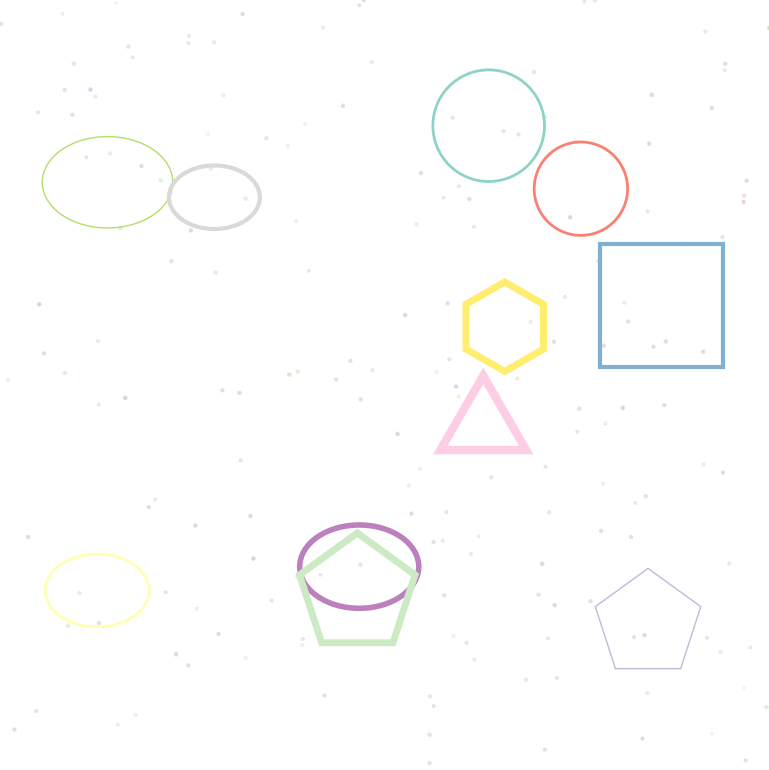[{"shape": "circle", "thickness": 1, "radius": 0.36, "center": [0.635, 0.837]}, {"shape": "oval", "thickness": 1, "radius": 0.34, "center": [0.126, 0.233]}, {"shape": "pentagon", "thickness": 0.5, "radius": 0.36, "center": [0.842, 0.19]}, {"shape": "circle", "thickness": 1, "radius": 0.3, "center": [0.754, 0.755]}, {"shape": "square", "thickness": 1.5, "radius": 0.4, "center": [0.859, 0.603]}, {"shape": "oval", "thickness": 0.5, "radius": 0.42, "center": [0.14, 0.763]}, {"shape": "triangle", "thickness": 3, "radius": 0.32, "center": [0.628, 0.448]}, {"shape": "oval", "thickness": 1.5, "radius": 0.29, "center": [0.278, 0.744]}, {"shape": "oval", "thickness": 2, "radius": 0.39, "center": [0.467, 0.264]}, {"shape": "pentagon", "thickness": 2.5, "radius": 0.39, "center": [0.464, 0.229]}, {"shape": "hexagon", "thickness": 2.5, "radius": 0.29, "center": [0.655, 0.576]}]